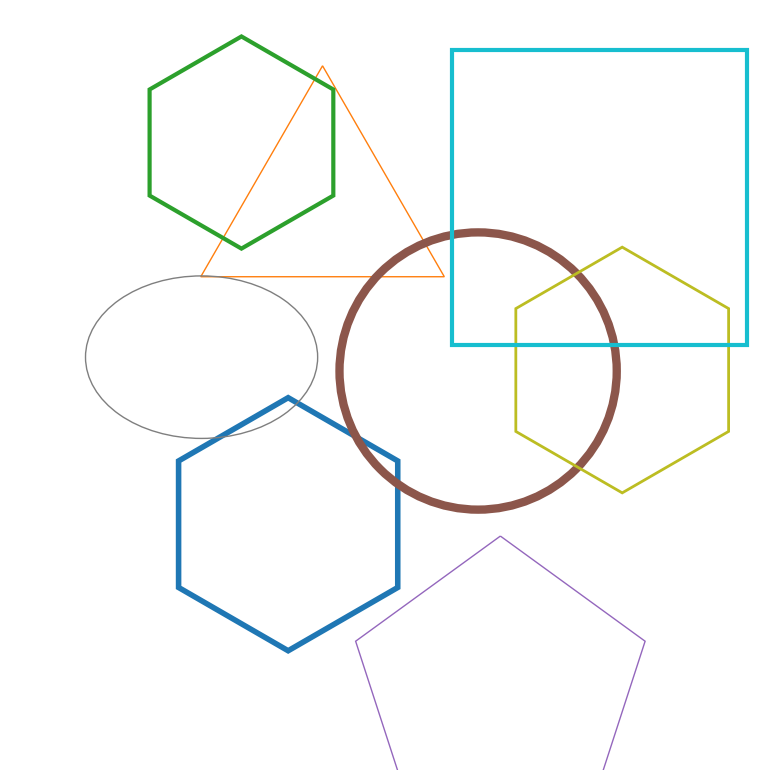[{"shape": "hexagon", "thickness": 2, "radius": 0.82, "center": [0.374, 0.319]}, {"shape": "triangle", "thickness": 0.5, "radius": 0.91, "center": [0.419, 0.732]}, {"shape": "hexagon", "thickness": 1.5, "radius": 0.69, "center": [0.314, 0.815]}, {"shape": "pentagon", "thickness": 0.5, "radius": 0.99, "center": [0.65, 0.106]}, {"shape": "circle", "thickness": 3, "radius": 0.9, "center": [0.621, 0.518]}, {"shape": "oval", "thickness": 0.5, "radius": 0.75, "center": [0.262, 0.536]}, {"shape": "hexagon", "thickness": 1, "radius": 0.8, "center": [0.808, 0.519]}, {"shape": "square", "thickness": 1.5, "radius": 0.96, "center": [0.778, 0.743]}]